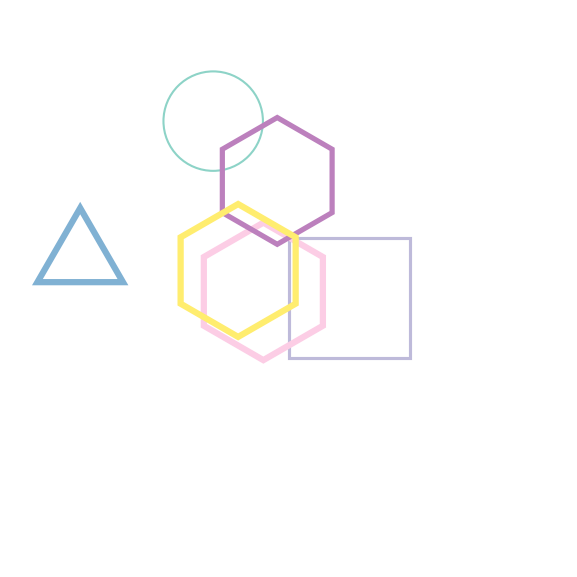[{"shape": "circle", "thickness": 1, "radius": 0.43, "center": [0.369, 0.789]}, {"shape": "square", "thickness": 1.5, "radius": 0.52, "center": [0.605, 0.483]}, {"shape": "triangle", "thickness": 3, "radius": 0.43, "center": [0.139, 0.553]}, {"shape": "hexagon", "thickness": 3, "radius": 0.6, "center": [0.456, 0.495]}, {"shape": "hexagon", "thickness": 2.5, "radius": 0.55, "center": [0.48, 0.686]}, {"shape": "hexagon", "thickness": 3, "radius": 0.58, "center": [0.412, 0.531]}]